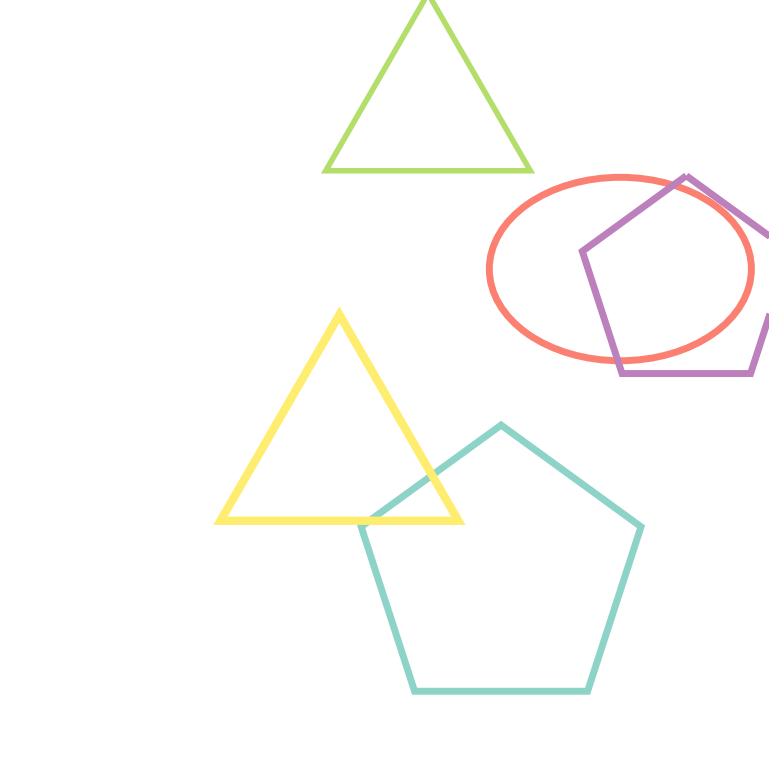[{"shape": "pentagon", "thickness": 2.5, "radius": 0.96, "center": [0.651, 0.257]}, {"shape": "oval", "thickness": 2.5, "radius": 0.85, "center": [0.806, 0.651]}, {"shape": "triangle", "thickness": 2, "radius": 0.77, "center": [0.556, 0.855]}, {"shape": "pentagon", "thickness": 2.5, "radius": 0.71, "center": [0.891, 0.63]}, {"shape": "triangle", "thickness": 3, "radius": 0.89, "center": [0.441, 0.413]}]